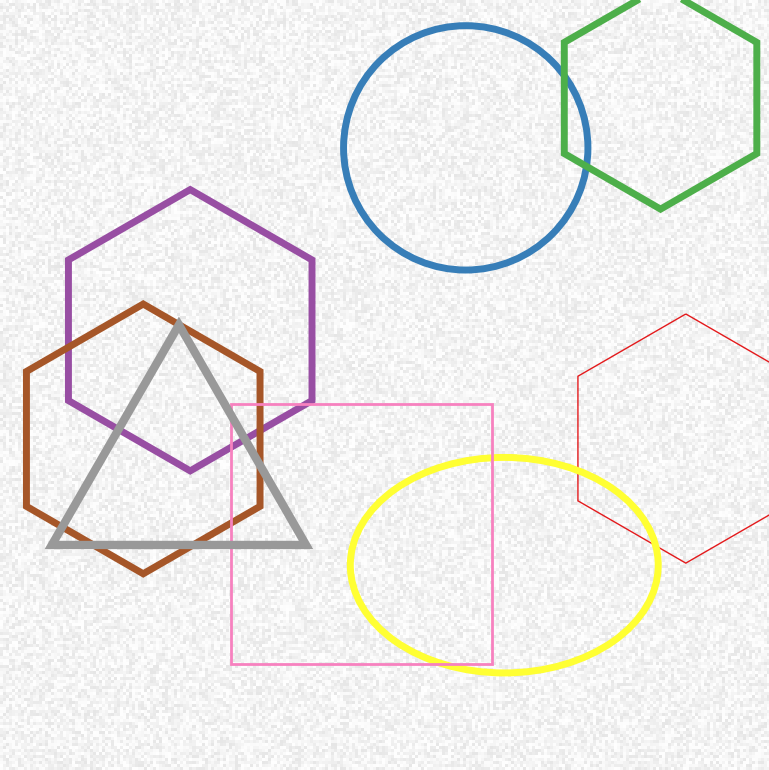[{"shape": "hexagon", "thickness": 0.5, "radius": 0.81, "center": [0.891, 0.43]}, {"shape": "circle", "thickness": 2.5, "radius": 0.79, "center": [0.605, 0.808]}, {"shape": "hexagon", "thickness": 2.5, "radius": 0.72, "center": [0.858, 0.873]}, {"shape": "hexagon", "thickness": 2.5, "radius": 0.91, "center": [0.247, 0.571]}, {"shape": "oval", "thickness": 2.5, "radius": 1.0, "center": [0.655, 0.266]}, {"shape": "hexagon", "thickness": 2.5, "radius": 0.88, "center": [0.186, 0.43]}, {"shape": "square", "thickness": 1, "radius": 0.85, "center": [0.47, 0.307]}, {"shape": "triangle", "thickness": 3, "radius": 0.95, "center": [0.232, 0.388]}]